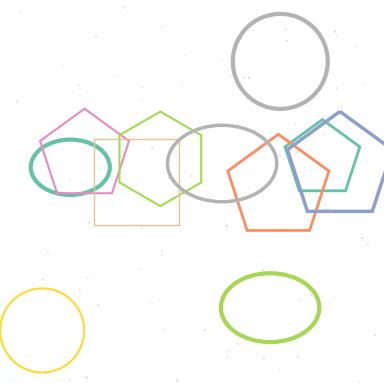[{"shape": "oval", "thickness": 3, "radius": 0.51, "center": [0.183, 0.566]}, {"shape": "pentagon", "thickness": 2, "radius": 0.51, "center": [0.837, 0.587]}, {"shape": "pentagon", "thickness": 2, "radius": 0.69, "center": [0.723, 0.513]}, {"shape": "pentagon", "thickness": 2.5, "radius": 0.72, "center": [0.883, 0.567]}, {"shape": "pentagon", "thickness": 1.5, "radius": 0.61, "center": [0.22, 0.596]}, {"shape": "oval", "thickness": 3, "radius": 0.64, "center": [0.702, 0.201]}, {"shape": "hexagon", "thickness": 1.5, "radius": 0.61, "center": [0.416, 0.587]}, {"shape": "circle", "thickness": 1.5, "radius": 0.55, "center": [0.11, 0.142]}, {"shape": "square", "thickness": 1, "radius": 0.55, "center": [0.356, 0.527]}, {"shape": "oval", "thickness": 2.5, "radius": 0.71, "center": [0.577, 0.575]}, {"shape": "circle", "thickness": 3, "radius": 0.62, "center": [0.728, 0.841]}]